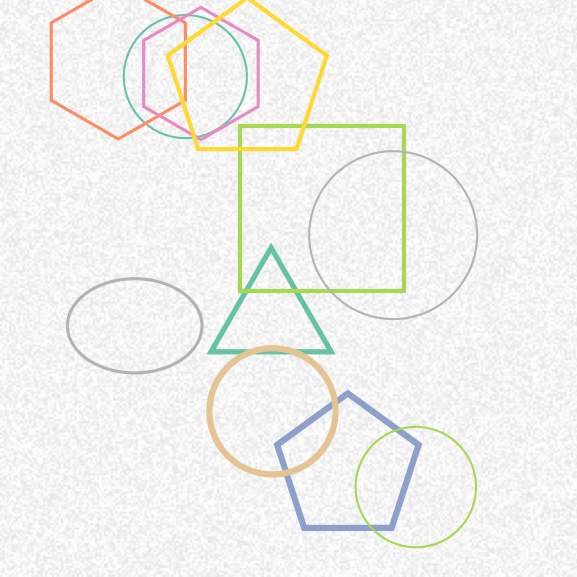[{"shape": "circle", "thickness": 1, "radius": 0.53, "center": [0.321, 0.867]}, {"shape": "triangle", "thickness": 2.5, "radius": 0.6, "center": [0.469, 0.45]}, {"shape": "hexagon", "thickness": 1.5, "radius": 0.67, "center": [0.205, 0.893]}, {"shape": "pentagon", "thickness": 3, "radius": 0.64, "center": [0.602, 0.189]}, {"shape": "hexagon", "thickness": 1.5, "radius": 0.57, "center": [0.348, 0.872]}, {"shape": "square", "thickness": 2, "radius": 0.71, "center": [0.557, 0.638]}, {"shape": "circle", "thickness": 1, "radius": 0.52, "center": [0.72, 0.156]}, {"shape": "pentagon", "thickness": 2, "radius": 0.72, "center": [0.428, 0.858]}, {"shape": "circle", "thickness": 3, "radius": 0.55, "center": [0.472, 0.287]}, {"shape": "circle", "thickness": 1, "radius": 0.73, "center": [0.681, 0.592]}, {"shape": "oval", "thickness": 1.5, "radius": 0.58, "center": [0.233, 0.435]}]